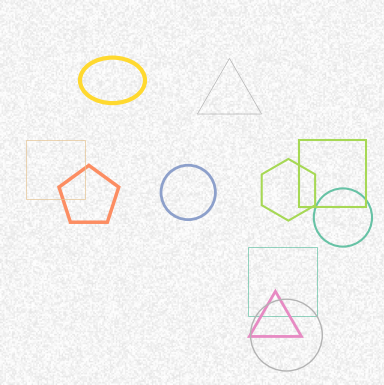[{"shape": "square", "thickness": 0.5, "radius": 0.45, "center": [0.733, 0.269]}, {"shape": "circle", "thickness": 1.5, "radius": 0.38, "center": [0.891, 0.435]}, {"shape": "pentagon", "thickness": 2.5, "radius": 0.41, "center": [0.231, 0.489]}, {"shape": "circle", "thickness": 2, "radius": 0.35, "center": [0.489, 0.5]}, {"shape": "triangle", "thickness": 2, "radius": 0.39, "center": [0.715, 0.165]}, {"shape": "square", "thickness": 1.5, "radius": 0.44, "center": [0.865, 0.549]}, {"shape": "hexagon", "thickness": 1.5, "radius": 0.4, "center": [0.749, 0.507]}, {"shape": "oval", "thickness": 3, "radius": 0.42, "center": [0.292, 0.791]}, {"shape": "square", "thickness": 0.5, "radius": 0.38, "center": [0.145, 0.559]}, {"shape": "triangle", "thickness": 0.5, "radius": 0.48, "center": [0.596, 0.752]}, {"shape": "circle", "thickness": 1, "radius": 0.47, "center": [0.744, 0.13]}]